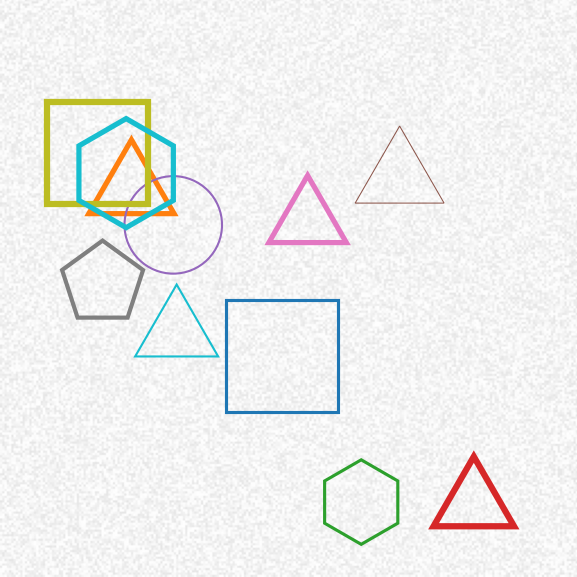[{"shape": "square", "thickness": 1.5, "radius": 0.49, "center": [0.489, 0.382]}, {"shape": "triangle", "thickness": 2.5, "radius": 0.43, "center": [0.228, 0.672]}, {"shape": "hexagon", "thickness": 1.5, "radius": 0.37, "center": [0.625, 0.13]}, {"shape": "triangle", "thickness": 3, "radius": 0.4, "center": [0.82, 0.128]}, {"shape": "circle", "thickness": 1, "radius": 0.42, "center": [0.3, 0.61]}, {"shape": "triangle", "thickness": 0.5, "radius": 0.44, "center": [0.692, 0.692]}, {"shape": "triangle", "thickness": 2.5, "radius": 0.39, "center": [0.533, 0.618]}, {"shape": "pentagon", "thickness": 2, "radius": 0.37, "center": [0.178, 0.509]}, {"shape": "square", "thickness": 3, "radius": 0.44, "center": [0.169, 0.734]}, {"shape": "hexagon", "thickness": 2.5, "radius": 0.47, "center": [0.218, 0.699]}, {"shape": "triangle", "thickness": 1, "radius": 0.42, "center": [0.306, 0.423]}]